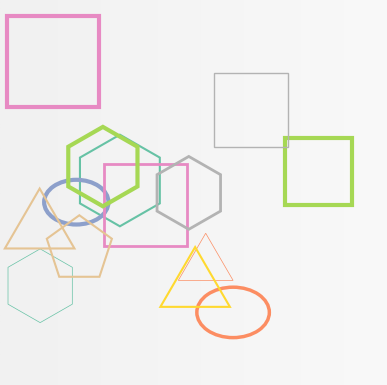[{"shape": "hexagon", "thickness": 1.5, "radius": 0.59, "center": [0.309, 0.531]}, {"shape": "hexagon", "thickness": 0.5, "radius": 0.48, "center": [0.104, 0.258]}, {"shape": "oval", "thickness": 2.5, "radius": 0.47, "center": [0.602, 0.189]}, {"shape": "triangle", "thickness": 0.5, "radius": 0.41, "center": [0.531, 0.313]}, {"shape": "oval", "thickness": 3, "radius": 0.41, "center": [0.197, 0.475]}, {"shape": "square", "thickness": 2, "radius": 0.53, "center": [0.376, 0.468]}, {"shape": "square", "thickness": 3, "radius": 0.59, "center": [0.136, 0.84]}, {"shape": "square", "thickness": 3, "radius": 0.43, "center": [0.822, 0.555]}, {"shape": "hexagon", "thickness": 3, "radius": 0.52, "center": [0.265, 0.567]}, {"shape": "triangle", "thickness": 1.5, "radius": 0.52, "center": [0.504, 0.255]}, {"shape": "triangle", "thickness": 1.5, "radius": 0.52, "center": [0.102, 0.406]}, {"shape": "pentagon", "thickness": 1.5, "radius": 0.44, "center": [0.205, 0.353]}, {"shape": "square", "thickness": 1, "radius": 0.48, "center": [0.648, 0.714]}, {"shape": "hexagon", "thickness": 2, "radius": 0.47, "center": [0.487, 0.499]}]